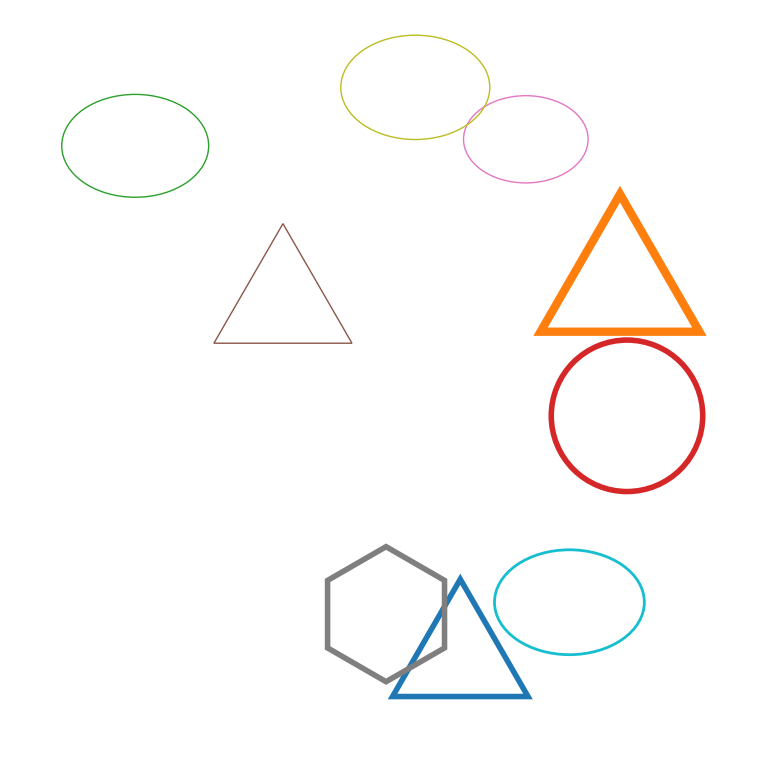[{"shape": "triangle", "thickness": 2, "radius": 0.51, "center": [0.598, 0.146]}, {"shape": "triangle", "thickness": 3, "radius": 0.6, "center": [0.805, 0.629]}, {"shape": "oval", "thickness": 0.5, "radius": 0.48, "center": [0.176, 0.811]}, {"shape": "circle", "thickness": 2, "radius": 0.49, "center": [0.814, 0.46]}, {"shape": "triangle", "thickness": 0.5, "radius": 0.52, "center": [0.367, 0.606]}, {"shape": "oval", "thickness": 0.5, "radius": 0.4, "center": [0.683, 0.819]}, {"shape": "hexagon", "thickness": 2, "radius": 0.44, "center": [0.501, 0.202]}, {"shape": "oval", "thickness": 0.5, "radius": 0.48, "center": [0.539, 0.887]}, {"shape": "oval", "thickness": 1, "radius": 0.49, "center": [0.739, 0.218]}]